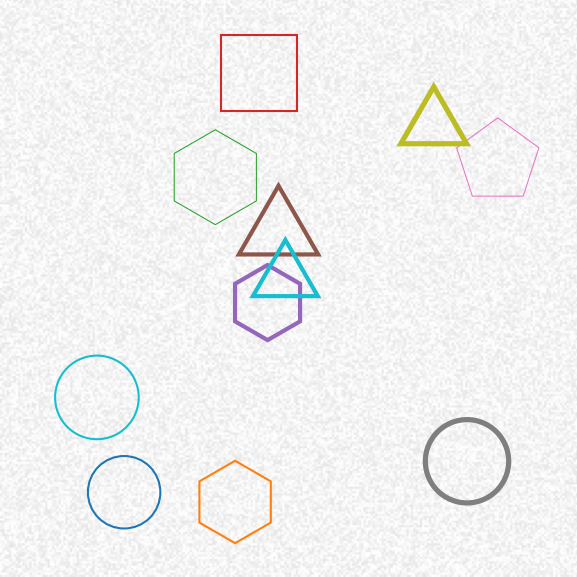[{"shape": "circle", "thickness": 1, "radius": 0.31, "center": [0.215, 0.147]}, {"shape": "hexagon", "thickness": 1, "radius": 0.36, "center": [0.407, 0.13]}, {"shape": "hexagon", "thickness": 0.5, "radius": 0.41, "center": [0.373, 0.692]}, {"shape": "square", "thickness": 1, "radius": 0.33, "center": [0.448, 0.872]}, {"shape": "hexagon", "thickness": 2, "radius": 0.33, "center": [0.463, 0.475]}, {"shape": "triangle", "thickness": 2, "radius": 0.4, "center": [0.482, 0.598]}, {"shape": "pentagon", "thickness": 0.5, "radius": 0.37, "center": [0.862, 0.72]}, {"shape": "circle", "thickness": 2.5, "radius": 0.36, "center": [0.809, 0.2]}, {"shape": "triangle", "thickness": 2.5, "radius": 0.33, "center": [0.751, 0.783]}, {"shape": "circle", "thickness": 1, "radius": 0.36, "center": [0.168, 0.311]}, {"shape": "triangle", "thickness": 2, "radius": 0.32, "center": [0.494, 0.519]}]